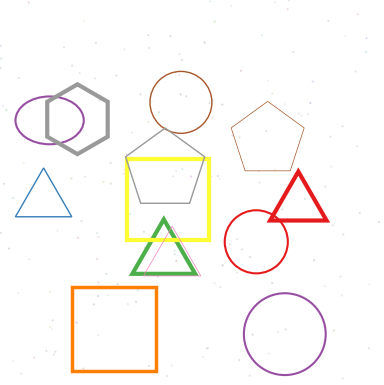[{"shape": "circle", "thickness": 1.5, "radius": 0.41, "center": [0.666, 0.372]}, {"shape": "triangle", "thickness": 3, "radius": 0.42, "center": [0.775, 0.47]}, {"shape": "triangle", "thickness": 1, "radius": 0.42, "center": [0.113, 0.479]}, {"shape": "triangle", "thickness": 3, "radius": 0.47, "center": [0.425, 0.336]}, {"shape": "circle", "thickness": 1.5, "radius": 0.53, "center": [0.74, 0.132]}, {"shape": "oval", "thickness": 1.5, "radius": 0.44, "center": [0.129, 0.687]}, {"shape": "square", "thickness": 2.5, "radius": 0.54, "center": [0.295, 0.145]}, {"shape": "square", "thickness": 3, "radius": 0.53, "center": [0.437, 0.482]}, {"shape": "circle", "thickness": 1, "radius": 0.4, "center": [0.47, 0.734]}, {"shape": "pentagon", "thickness": 0.5, "radius": 0.5, "center": [0.695, 0.637]}, {"shape": "triangle", "thickness": 0.5, "radius": 0.43, "center": [0.447, 0.326]}, {"shape": "hexagon", "thickness": 3, "radius": 0.45, "center": [0.201, 0.69]}, {"shape": "pentagon", "thickness": 1, "radius": 0.54, "center": [0.429, 0.559]}]